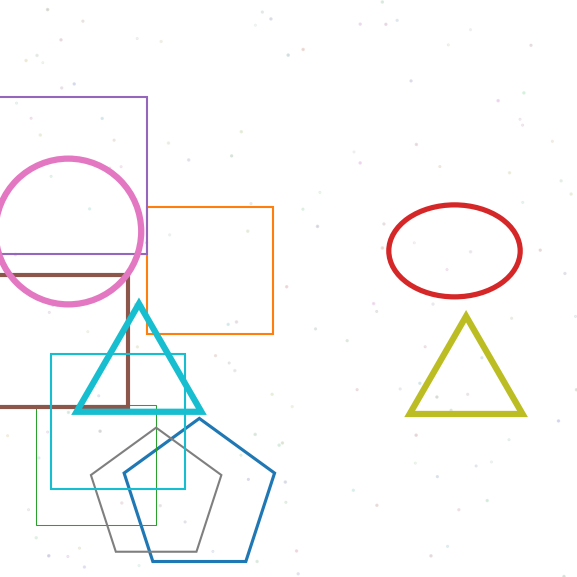[{"shape": "pentagon", "thickness": 1.5, "radius": 0.68, "center": [0.345, 0.138]}, {"shape": "square", "thickness": 1, "radius": 0.55, "center": [0.364, 0.531]}, {"shape": "square", "thickness": 0.5, "radius": 0.52, "center": [0.167, 0.193]}, {"shape": "oval", "thickness": 2.5, "radius": 0.57, "center": [0.787, 0.565]}, {"shape": "square", "thickness": 1, "radius": 0.68, "center": [0.118, 0.695]}, {"shape": "square", "thickness": 2, "radius": 0.57, "center": [0.107, 0.409]}, {"shape": "circle", "thickness": 3, "radius": 0.63, "center": [0.118, 0.598]}, {"shape": "pentagon", "thickness": 1, "radius": 0.59, "center": [0.27, 0.14]}, {"shape": "triangle", "thickness": 3, "radius": 0.56, "center": [0.807, 0.339]}, {"shape": "square", "thickness": 1, "radius": 0.58, "center": [0.205, 0.269]}, {"shape": "triangle", "thickness": 3, "radius": 0.62, "center": [0.241, 0.348]}]